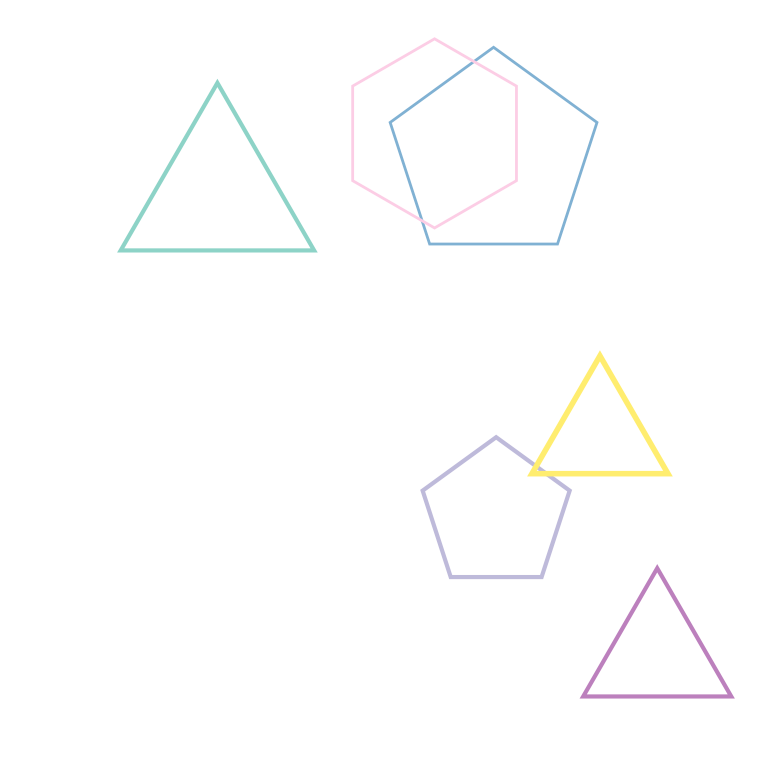[{"shape": "triangle", "thickness": 1.5, "radius": 0.73, "center": [0.282, 0.747]}, {"shape": "pentagon", "thickness": 1.5, "radius": 0.5, "center": [0.644, 0.332]}, {"shape": "pentagon", "thickness": 1, "radius": 0.71, "center": [0.641, 0.797]}, {"shape": "hexagon", "thickness": 1, "radius": 0.61, "center": [0.564, 0.827]}, {"shape": "triangle", "thickness": 1.5, "radius": 0.56, "center": [0.854, 0.151]}, {"shape": "triangle", "thickness": 2, "radius": 0.51, "center": [0.779, 0.436]}]